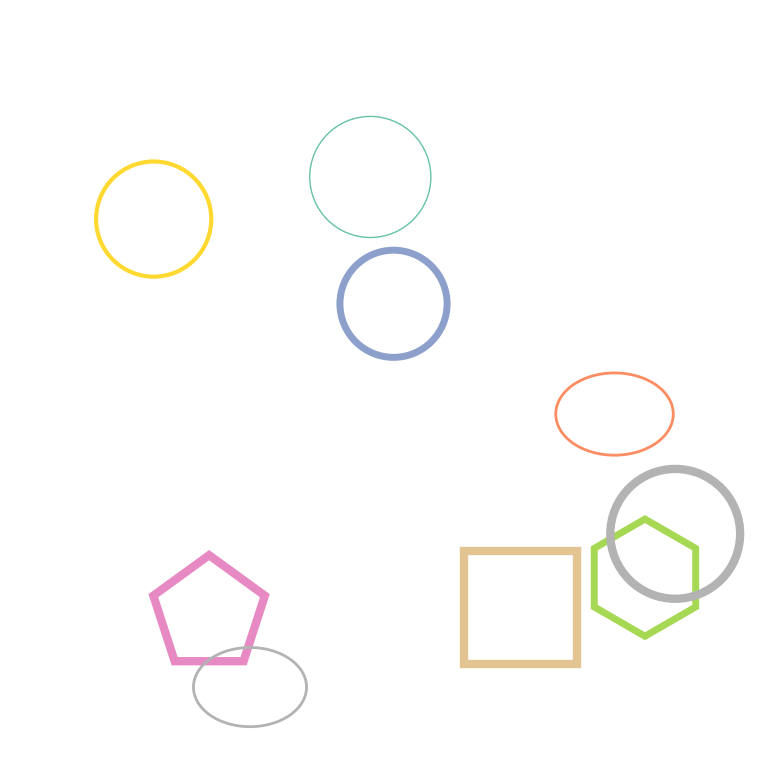[{"shape": "circle", "thickness": 0.5, "radius": 0.39, "center": [0.481, 0.77]}, {"shape": "oval", "thickness": 1, "radius": 0.38, "center": [0.798, 0.462]}, {"shape": "circle", "thickness": 2.5, "radius": 0.35, "center": [0.511, 0.605]}, {"shape": "pentagon", "thickness": 3, "radius": 0.38, "center": [0.272, 0.203]}, {"shape": "hexagon", "thickness": 2.5, "radius": 0.38, "center": [0.838, 0.25]}, {"shape": "circle", "thickness": 1.5, "radius": 0.37, "center": [0.2, 0.715]}, {"shape": "square", "thickness": 3, "radius": 0.37, "center": [0.676, 0.211]}, {"shape": "oval", "thickness": 1, "radius": 0.37, "center": [0.325, 0.108]}, {"shape": "circle", "thickness": 3, "radius": 0.42, "center": [0.877, 0.307]}]